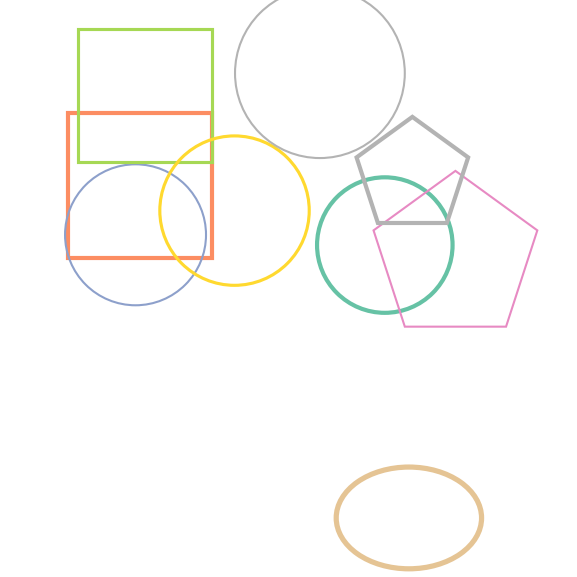[{"shape": "circle", "thickness": 2, "radius": 0.59, "center": [0.666, 0.575]}, {"shape": "square", "thickness": 2, "radius": 0.63, "center": [0.243, 0.678]}, {"shape": "circle", "thickness": 1, "radius": 0.61, "center": [0.235, 0.593]}, {"shape": "pentagon", "thickness": 1, "radius": 0.75, "center": [0.789, 0.554]}, {"shape": "square", "thickness": 1.5, "radius": 0.58, "center": [0.251, 0.834]}, {"shape": "circle", "thickness": 1.5, "radius": 0.65, "center": [0.406, 0.634]}, {"shape": "oval", "thickness": 2.5, "radius": 0.63, "center": [0.708, 0.102]}, {"shape": "pentagon", "thickness": 2, "radius": 0.51, "center": [0.714, 0.695]}, {"shape": "circle", "thickness": 1, "radius": 0.73, "center": [0.554, 0.872]}]